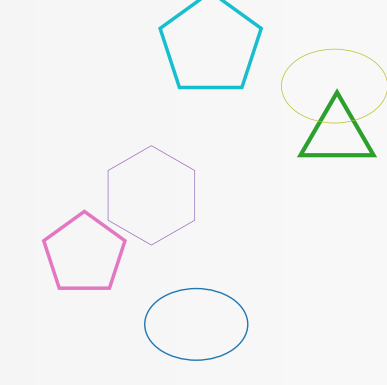[{"shape": "oval", "thickness": 1, "radius": 0.66, "center": [0.506, 0.157]}, {"shape": "triangle", "thickness": 3, "radius": 0.54, "center": [0.87, 0.651]}, {"shape": "hexagon", "thickness": 0.5, "radius": 0.65, "center": [0.391, 0.493]}, {"shape": "pentagon", "thickness": 2.5, "radius": 0.55, "center": [0.218, 0.341]}, {"shape": "oval", "thickness": 0.5, "radius": 0.69, "center": [0.863, 0.776]}, {"shape": "pentagon", "thickness": 2.5, "radius": 0.69, "center": [0.544, 0.884]}]